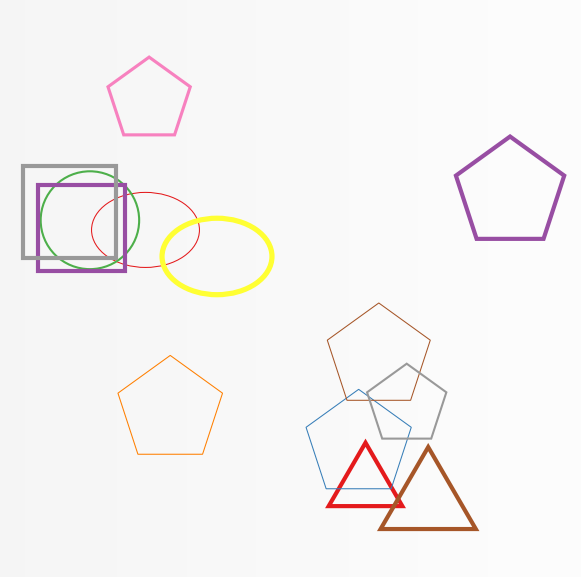[{"shape": "triangle", "thickness": 2, "radius": 0.37, "center": [0.629, 0.159]}, {"shape": "oval", "thickness": 0.5, "radius": 0.46, "center": [0.25, 0.601]}, {"shape": "pentagon", "thickness": 0.5, "radius": 0.48, "center": [0.617, 0.23]}, {"shape": "circle", "thickness": 1, "radius": 0.42, "center": [0.155, 0.618]}, {"shape": "square", "thickness": 2, "radius": 0.37, "center": [0.14, 0.604]}, {"shape": "pentagon", "thickness": 2, "radius": 0.49, "center": [0.878, 0.665]}, {"shape": "pentagon", "thickness": 0.5, "radius": 0.47, "center": [0.293, 0.289]}, {"shape": "oval", "thickness": 2.5, "radius": 0.47, "center": [0.373, 0.555]}, {"shape": "pentagon", "thickness": 0.5, "radius": 0.47, "center": [0.652, 0.381]}, {"shape": "triangle", "thickness": 2, "radius": 0.47, "center": [0.737, 0.13]}, {"shape": "pentagon", "thickness": 1.5, "radius": 0.37, "center": [0.257, 0.826]}, {"shape": "square", "thickness": 2, "radius": 0.4, "center": [0.119, 0.632]}, {"shape": "pentagon", "thickness": 1, "radius": 0.36, "center": [0.7, 0.298]}]